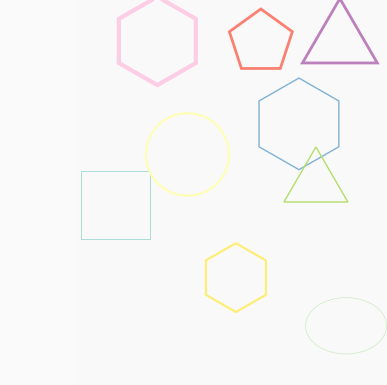[{"shape": "square", "thickness": 0.5, "radius": 0.44, "center": [0.298, 0.467]}, {"shape": "circle", "thickness": 1.5, "radius": 0.54, "center": [0.484, 0.599]}, {"shape": "pentagon", "thickness": 2, "radius": 0.43, "center": [0.673, 0.891]}, {"shape": "hexagon", "thickness": 1, "radius": 0.59, "center": [0.771, 0.678]}, {"shape": "triangle", "thickness": 1, "radius": 0.48, "center": [0.815, 0.523]}, {"shape": "hexagon", "thickness": 3, "radius": 0.57, "center": [0.406, 0.894]}, {"shape": "triangle", "thickness": 2, "radius": 0.56, "center": [0.877, 0.892]}, {"shape": "oval", "thickness": 0.5, "radius": 0.52, "center": [0.893, 0.154]}, {"shape": "hexagon", "thickness": 1.5, "radius": 0.45, "center": [0.609, 0.279]}]